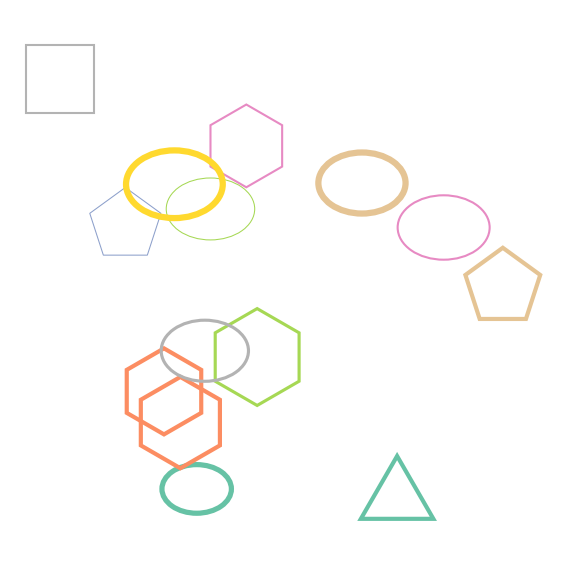[{"shape": "triangle", "thickness": 2, "radius": 0.36, "center": [0.688, 0.137]}, {"shape": "oval", "thickness": 2.5, "radius": 0.3, "center": [0.341, 0.153]}, {"shape": "hexagon", "thickness": 2, "radius": 0.37, "center": [0.284, 0.321]}, {"shape": "hexagon", "thickness": 2, "radius": 0.4, "center": [0.312, 0.267]}, {"shape": "pentagon", "thickness": 0.5, "radius": 0.32, "center": [0.217, 0.61]}, {"shape": "oval", "thickness": 1, "radius": 0.4, "center": [0.768, 0.605]}, {"shape": "hexagon", "thickness": 1, "radius": 0.36, "center": [0.427, 0.747]}, {"shape": "hexagon", "thickness": 1.5, "radius": 0.42, "center": [0.445, 0.381]}, {"shape": "oval", "thickness": 0.5, "radius": 0.38, "center": [0.364, 0.637]}, {"shape": "oval", "thickness": 3, "radius": 0.42, "center": [0.302, 0.68]}, {"shape": "pentagon", "thickness": 2, "radius": 0.34, "center": [0.871, 0.502]}, {"shape": "oval", "thickness": 3, "radius": 0.38, "center": [0.627, 0.682]}, {"shape": "square", "thickness": 1, "radius": 0.3, "center": [0.104, 0.863]}, {"shape": "oval", "thickness": 1.5, "radius": 0.38, "center": [0.355, 0.392]}]